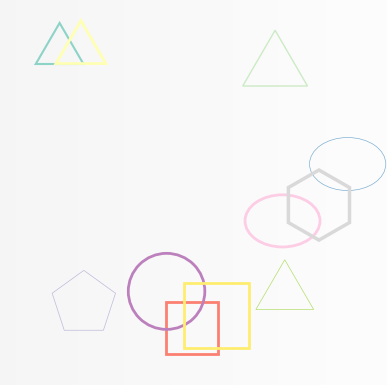[{"shape": "triangle", "thickness": 1.5, "radius": 0.36, "center": [0.154, 0.869]}, {"shape": "triangle", "thickness": 2, "radius": 0.37, "center": [0.209, 0.872]}, {"shape": "pentagon", "thickness": 0.5, "radius": 0.43, "center": [0.216, 0.212]}, {"shape": "square", "thickness": 2, "radius": 0.34, "center": [0.496, 0.147]}, {"shape": "oval", "thickness": 0.5, "radius": 0.49, "center": [0.897, 0.574]}, {"shape": "triangle", "thickness": 0.5, "radius": 0.43, "center": [0.735, 0.239]}, {"shape": "oval", "thickness": 2, "radius": 0.48, "center": [0.729, 0.426]}, {"shape": "hexagon", "thickness": 2.5, "radius": 0.46, "center": [0.823, 0.467]}, {"shape": "circle", "thickness": 2, "radius": 0.49, "center": [0.43, 0.243]}, {"shape": "triangle", "thickness": 1, "radius": 0.48, "center": [0.71, 0.825]}, {"shape": "square", "thickness": 2, "radius": 0.42, "center": [0.558, 0.181]}]